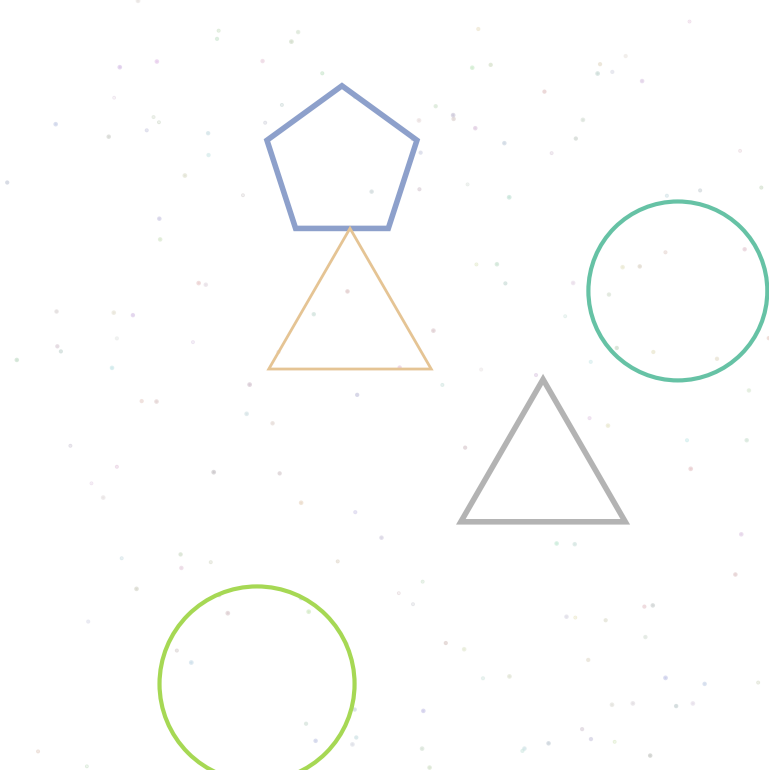[{"shape": "circle", "thickness": 1.5, "radius": 0.58, "center": [0.88, 0.622]}, {"shape": "pentagon", "thickness": 2, "radius": 0.51, "center": [0.444, 0.786]}, {"shape": "circle", "thickness": 1.5, "radius": 0.63, "center": [0.334, 0.112]}, {"shape": "triangle", "thickness": 1, "radius": 0.61, "center": [0.455, 0.582]}, {"shape": "triangle", "thickness": 2, "radius": 0.62, "center": [0.705, 0.384]}]